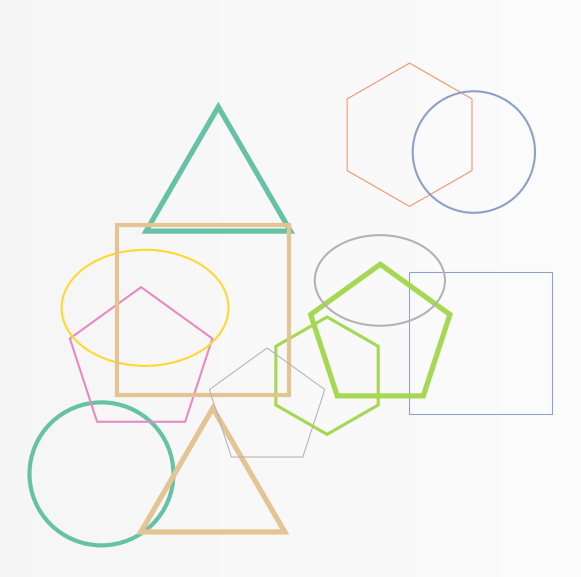[{"shape": "circle", "thickness": 2, "radius": 0.62, "center": [0.175, 0.179]}, {"shape": "triangle", "thickness": 2.5, "radius": 0.72, "center": [0.376, 0.671]}, {"shape": "hexagon", "thickness": 0.5, "radius": 0.62, "center": [0.705, 0.766]}, {"shape": "circle", "thickness": 1, "radius": 0.53, "center": [0.815, 0.736]}, {"shape": "square", "thickness": 0.5, "radius": 0.62, "center": [0.827, 0.406]}, {"shape": "pentagon", "thickness": 1, "radius": 0.64, "center": [0.243, 0.373]}, {"shape": "pentagon", "thickness": 2.5, "radius": 0.63, "center": [0.654, 0.416]}, {"shape": "hexagon", "thickness": 1.5, "radius": 0.51, "center": [0.563, 0.349]}, {"shape": "oval", "thickness": 1, "radius": 0.72, "center": [0.25, 0.466]}, {"shape": "triangle", "thickness": 2.5, "radius": 0.71, "center": [0.366, 0.149]}, {"shape": "square", "thickness": 2, "radius": 0.74, "center": [0.349, 0.462]}, {"shape": "pentagon", "thickness": 0.5, "radius": 0.52, "center": [0.459, 0.292]}, {"shape": "oval", "thickness": 1, "radius": 0.56, "center": [0.654, 0.514]}]